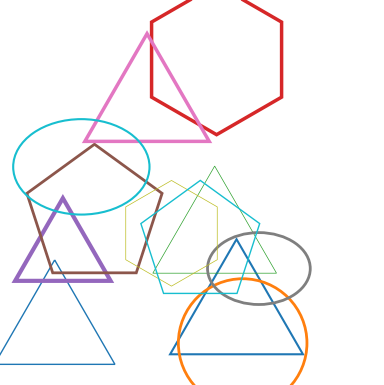[{"shape": "triangle", "thickness": 1, "radius": 0.9, "center": [0.142, 0.144]}, {"shape": "triangle", "thickness": 1.5, "radius": 1.0, "center": [0.614, 0.179]}, {"shape": "circle", "thickness": 2, "radius": 0.84, "center": [0.63, 0.109]}, {"shape": "triangle", "thickness": 0.5, "radius": 0.93, "center": [0.558, 0.383]}, {"shape": "hexagon", "thickness": 2.5, "radius": 0.97, "center": [0.563, 0.845]}, {"shape": "triangle", "thickness": 3, "radius": 0.72, "center": [0.163, 0.342]}, {"shape": "pentagon", "thickness": 2, "radius": 0.92, "center": [0.245, 0.441]}, {"shape": "triangle", "thickness": 2.5, "radius": 0.93, "center": [0.382, 0.726]}, {"shape": "oval", "thickness": 2, "radius": 0.67, "center": [0.672, 0.302]}, {"shape": "hexagon", "thickness": 0.5, "radius": 0.69, "center": [0.445, 0.394]}, {"shape": "pentagon", "thickness": 1, "radius": 0.81, "center": [0.52, 0.369]}, {"shape": "oval", "thickness": 1.5, "radius": 0.89, "center": [0.211, 0.567]}]